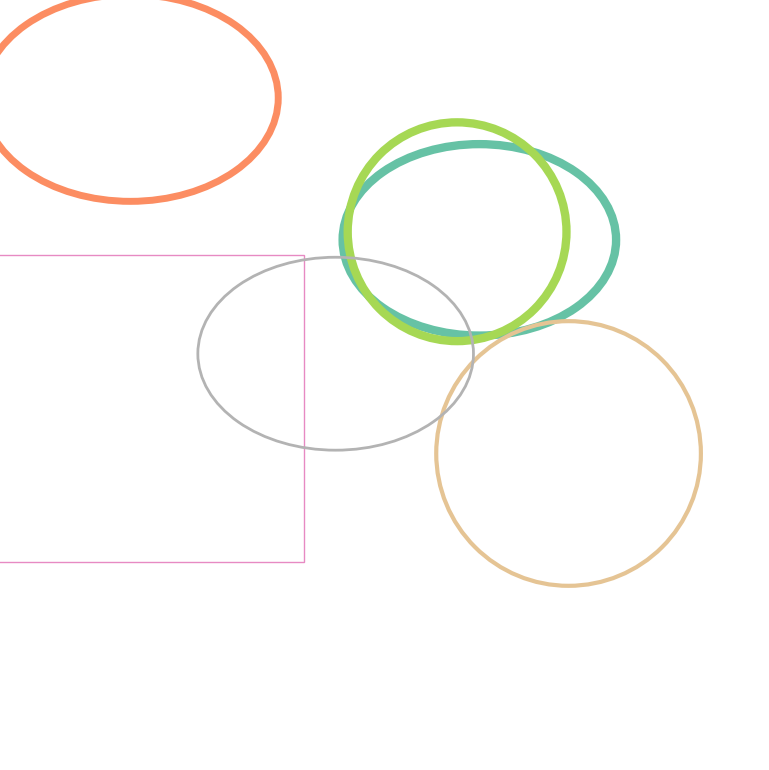[{"shape": "oval", "thickness": 3, "radius": 0.89, "center": [0.623, 0.689]}, {"shape": "oval", "thickness": 2.5, "radius": 0.96, "center": [0.169, 0.873]}, {"shape": "square", "thickness": 0.5, "radius": 1.0, "center": [0.195, 0.47]}, {"shape": "circle", "thickness": 3, "radius": 0.71, "center": [0.594, 0.699]}, {"shape": "circle", "thickness": 1.5, "radius": 0.86, "center": [0.738, 0.411]}, {"shape": "oval", "thickness": 1, "radius": 0.89, "center": [0.436, 0.541]}]